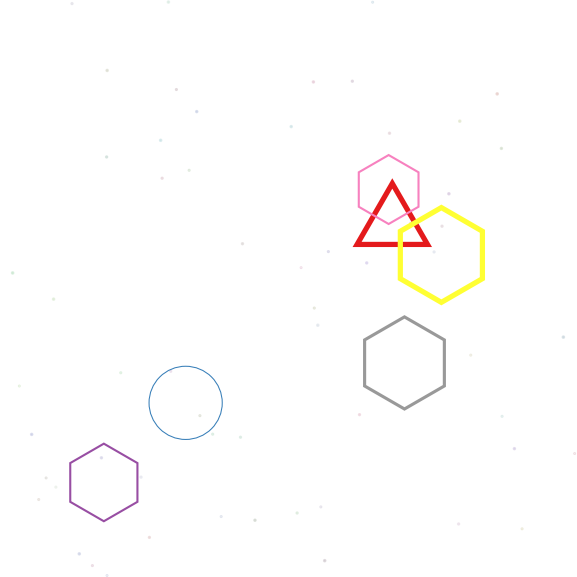[{"shape": "triangle", "thickness": 2.5, "radius": 0.35, "center": [0.679, 0.611]}, {"shape": "circle", "thickness": 0.5, "radius": 0.32, "center": [0.321, 0.302]}, {"shape": "hexagon", "thickness": 1, "radius": 0.34, "center": [0.18, 0.164]}, {"shape": "hexagon", "thickness": 2.5, "radius": 0.41, "center": [0.764, 0.558]}, {"shape": "hexagon", "thickness": 1, "radius": 0.3, "center": [0.673, 0.671]}, {"shape": "hexagon", "thickness": 1.5, "radius": 0.4, "center": [0.7, 0.371]}]